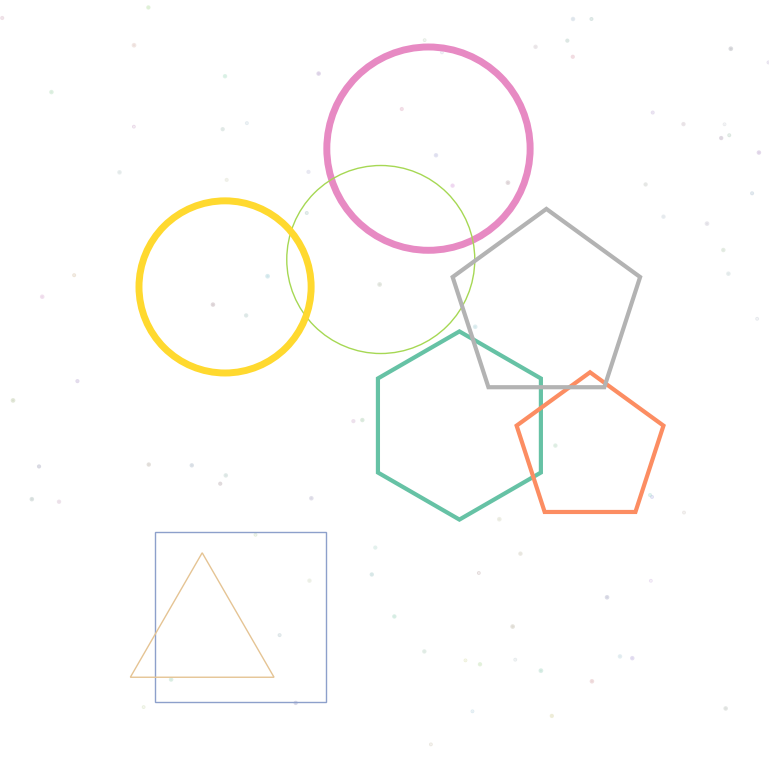[{"shape": "hexagon", "thickness": 1.5, "radius": 0.61, "center": [0.597, 0.447]}, {"shape": "pentagon", "thickness": 1.5, "radius": 0.5, "center": [0.766, 0.416]}, {"shape": "square", "thickness": 0.5, "radius": 0.55, "center": [0.312, 0.199]}, {"shape": "circle", "thickness": 2.5, "radius": 0.66, "center": [0.556, 0.807]}, {"shape": "circle", "thickness": 0.5, "radius": 0.61, "center": [0.494, 0.663]}, {"shape": "circle", "thickness": 2.5, "radius": 0.56, "center": [0.292, 0.627]}, {"shape": "triangle", "thickness": 0.5, "radius": 0.54, "center": [0.263, 0.174]}, {"shape": "pentagon", "thickness": 1.5, "radius": 0.64, "center": [0.71, 0.601]}]